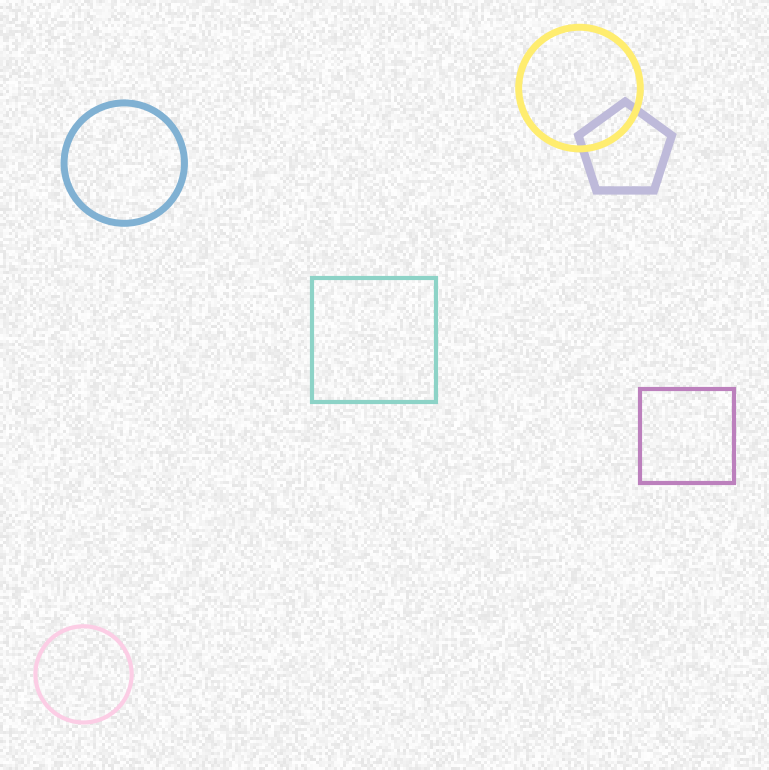[{"shape": "square", "thickness": 1.5, "radius": 0.4, "center": [0.486, 0.558]}, {"shape": "pentagon", "thickness": 3, "radius": 0.32, "center": [0.812, 0.804]}, {"shape": "circle", "thickness": 2.5, "radius": 0.39, "center": [0.161, 0.788]}, {"shape": "circle", "thickness": 1.5, "radius": 0.31, "center": [0.108, 0.124]}, {"shape": "square", "thickness": 1.5, "radius": 0.31, "center": [0.893, 0.434]}, {"shape": "circle", "thickness": 2.5, "radius": 0.39, "center": [0.753, 0.886]}]